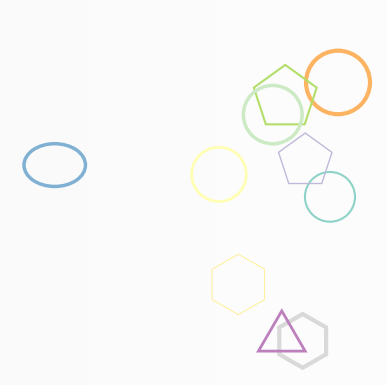[{"shape": "circle", "thickness": 1.5, "radius": 0.32, "center": [0.852, 0.489]}, {"shape": "circle", "thickness": 2, "radius": 0.35, "center": [0.565, 0.547]}, {"shape": "pentagon", "thickness": 1, "radius": 0.36, "center": [0.788, 0.582]}, {"shape": "oval", "thickness": 2.5, "radius": 0.4, "center": [0.141, 0.571]}, {"shape": "circle", "thickness": 3, "radius": 0.41, "center": [0.872, 0.786]}, {"shape": "pentagon", "thickness": 1.5, "radius": 0.43, "center": [0.736, 0.746]}, {"shape": "hexagon", "thickness": 3, "radius": 0.35, "center": [0.781, 0.115]}, {"shape": "triangle", "thickness": 2, "radius": 0.35, "center": [0.727, 0.123]}, {"shape": "circle", "thickness": 2.5, "radius": 0.38, "center": [0.704, 0.702]}, {"shape": "hexagon", "thickness": 0.5, "radius": 0.39, "center": [0.615, 0.261]}]